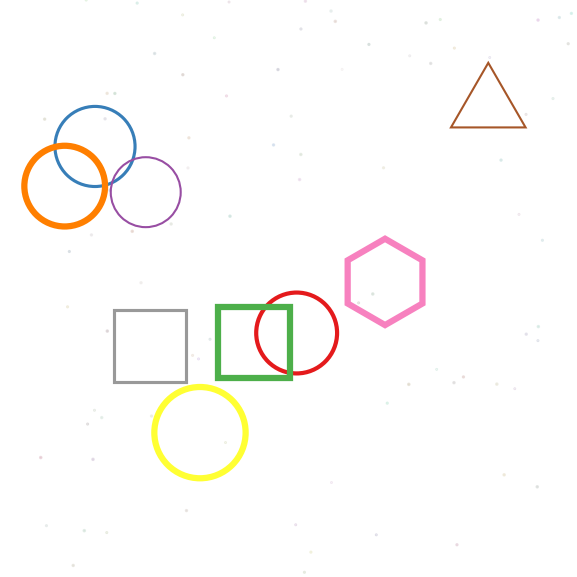[{"shape": "circle", "thickness": 2, "radius": 0.35, "center": [0.514, 0.423]}, {"shape": "circle", "thickness": 1.5, "radius": 0.35, "center": [0.165, 0.746]}, {"shape": "square", "thickness": 3, "radius": 0.31, "center": [0.441, 0.406]}, {"shape": "circle", "thickness": 1, "radius": 0.3, "center": [0.252, 0.666]}, {"shape": "circle", "thickness": 3, "radius": 0.35, "center": [0.112, 0.677]}, {"shape": "circle", "thickness": 3, "radius": 0.4, "center": [0.346, 0.25]}, {"shape": "triangle", "thickness": 1, "radius": 0.37, "center": [0.845, 0.816]}, {"shape": "hexagon", "thickness": 3, "radius": 0.37, "center": [0.667, 0.511]}, {"shape": "square", "thickness": 1.5, "radius": 0.31, "center": [0.259, 0.4]}]